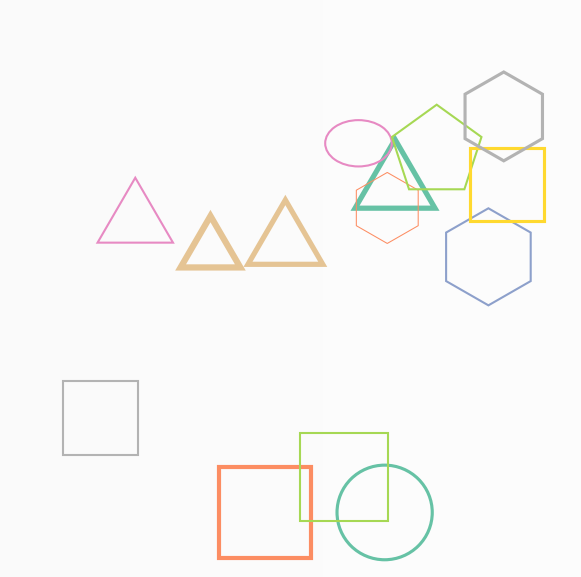[{"shape": "triangle", "thickness": 2.5, "radius": 0.4, "center": [0.68, 0.678]}, {"shape": "circle", "thickness": 1.5, "radius": 0.41, "center": [0.662, 0.112]}, {"shape": "hexagon", "thickness": 0.5, "radius": 0.31, "center": [0.666, 0.639]}, {"shape": "square", "thickness": 2, "radius": 0.39, "center": [0.456, 0.112]}, {"shape": "hexagon", "thickness": 1, "radius": 0.42, "center": [0.84, 0.554]}, {"shape": "triangle", "thickness": 1, "radius": 0.37, "center": [0.233, 0.616]}, {"shape": "oval", "thickness": 1, "radius": 0.29, "center": [0.617, 0.751]}, {"shape": "square", "thickness": 1, "radius": 0.38, "center": [0.593, 0.174]}, {"shape": "pentagon", "thickness": 1, "radius": 0.4, "center": [0.751, 0.737]}, {"shape": "square", "thickness": 1.5, "radius": 0.32, "center": [0.872, 0.679]}, {"shape": "triangle", "thickness": 2.5, "radius": 0.37, "center": [0.491, 0.579]}, {"shape": "triangle", "thickness": 3, "radius": 0.3, "center": [0.362, 0.566]}, {"shape": "hexagon", "thickness": 1.5, "radius": 0.38, "center": [0.867, 0.798]}, {"shape": "square", "thickness": 1, "radius": 0.32, "center": [0.173, 0.275]}]